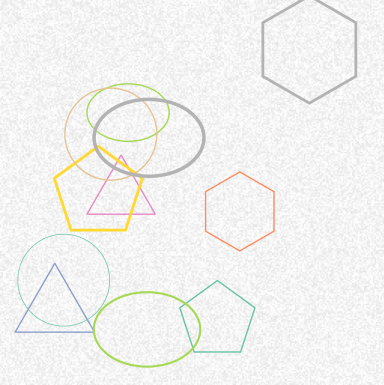[{"shape": "circle", "thickness": 0.5, "radius": 0.6, "center": [0.166, 0.272]}, {"shape": "pentagon", "thickness": 1, "radius": 0.51, "center": [0.565, 0.169]}, {"shape": "hexagon", "thickness": 1, "radius": 0.51, "center": [0.623, 0.451]}, {"shape": "triangle", "thickness": 1, "radius": 0.6, "center": [0.142, 0.197]}, {"shape": "triangle", "thickness": 1, "radius": 0.51, "center": [0.315, 0.495]}, {"shape": "oval", "thickness": 1.5, "radius": 0.69, "center": [0.382, 0.144]}, {"shape": "oval", "thickness": 1, "radius": 0.53, "center": [0.333, 0.708]}, {"shape": "pentagon", "thickness": 2, "radius": 0.6, "center": [0.255, 0.5]}, {"shape": "circle", "thickness": 1, "radius": 0.6, "center": [0.288, 0.652]}, {"shape": "oval", "thickness": 2.5, "radius": 0.71, "center": [0.387, 0.642]}, {"shape": "hexagon", "thickness": 2, "radius": 0.7, "center": [0.804, 0.871]}]